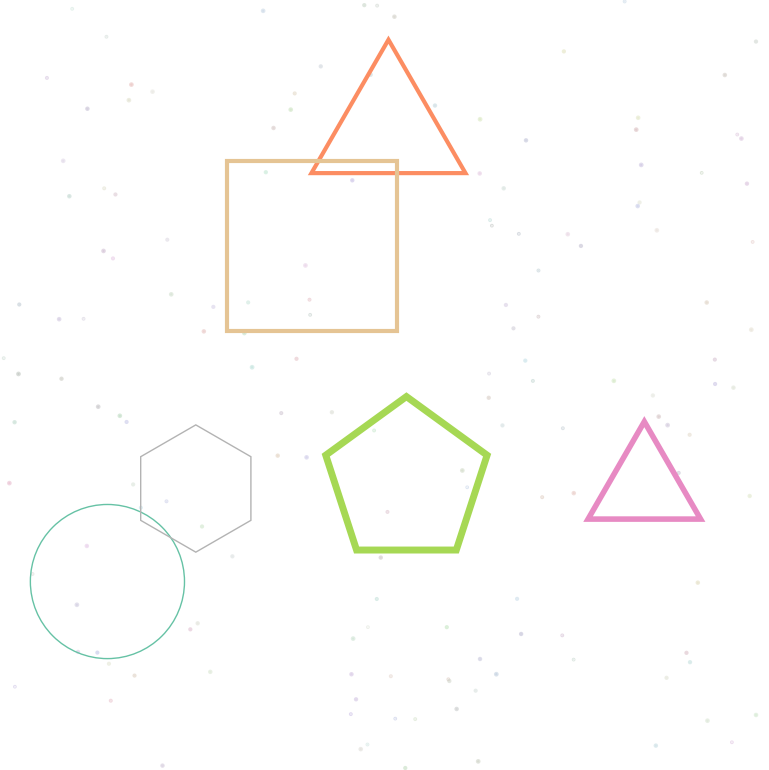[{"shape": "circle", "thickness": 0.5, "radius": 0.5, "center": [0.14, 0.245]}, {"shape": "triangle", "thickness": 1.5, "radius": 0.58, "center": [0.504, 0.833]}, {"shape": "triangle", "thickness": 2, "radius": 0.42, "center": [0.837, 0.368]}, {"shape": "pentagon", "thickness": 2.5, "radius": 0.55, "center": [0.528, 0.375]}, {"shape": "square", "thickness": 1.5, "radius": 0.55, "center": [0.405, 0.68]}, {"shape": "hexagon", "thickness": 0.5, "radius": 0.41, "center": [0.254, 0.366]}]